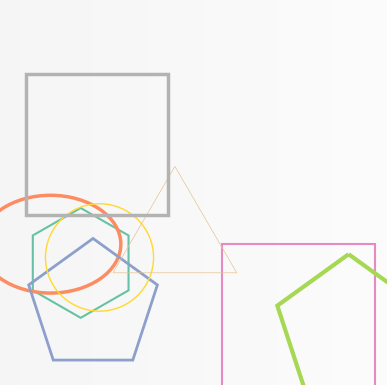[{"shape": "hexagon", "thickness": 1.5, "radius": 0.71, "center": [0.208, 0.317]}, {"shape": "oval", "thickness": 2.5, "radius": 0.91, "center": [0.13, 0.366]}, {"shape": "pentagon", "thickness": 2, "radius": 0.87, "center": [0.24, 0.206]}, {"shape": "square", "thickness": 1.5, "radius": 0.99, "center": [0.771, 0.169]}, {"shape": "pentagon", "thickness": 3, "radius": 0.97, "center": [0.9, 0.146]}, {"shape": "circle", "thickness": 1, "radius": 0.7, "center": [0.257, 0.331]}, {"shape": "triangle", "thickness": 0.5, "radius": 0.92, "center": [0.451, 0.384]}, {"shape": "square", "thickness": 2.5, "radius": 0.92, "center": [0.25, 0.625]}]